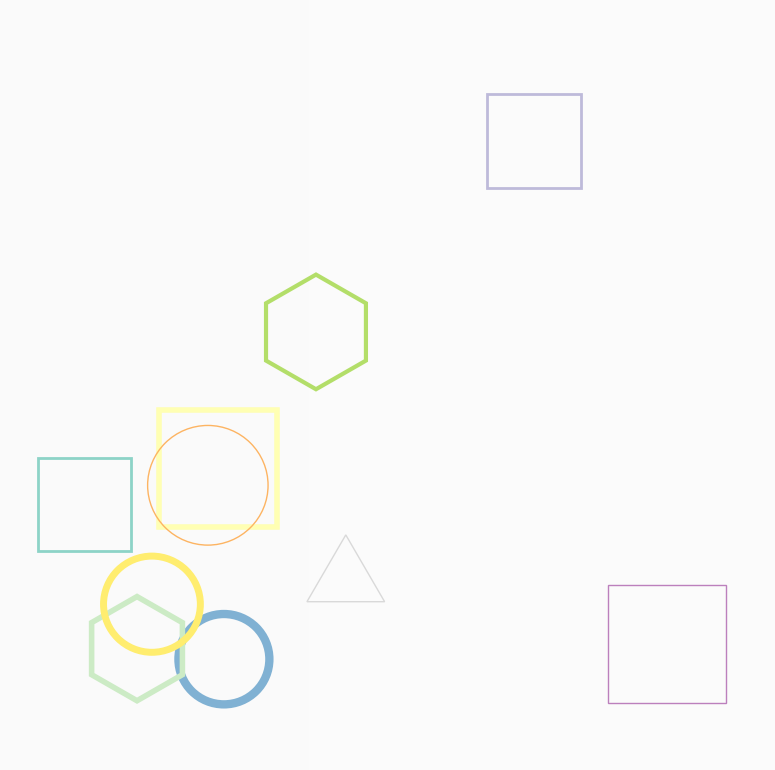[{"shape": "square", "thickness": 1, "radius": 0.3, "center": [0.109, 0.345]}, {"shape": "square", "thickness": 2, "radius": 0.38, "center": [0.281, 0.391]}, {"shape": "square", "thickness": 1, "radius": 0.3, "center": [0.689, 0.817]}, {"shape": "circle", "thickness": 3, "radius": 0.29, "center": [0.289, 0.144]}, {"shape": "circle", "thickness": 0.5, "radius": 0.39, "center": [0.268, 0.37]}, {"shape": "hexagon", "thickness": 1.5, "radius": 0.37, "center": [0.408, 0.569]}, {"shape": "triangle", "thickness": 0.5, "radius": 0.29, "center": [0.446, 0.247]}, {"shape": "square", "thickness": 0.5, "radius": 0.38, "center": [0.861, 0.164]}, {"shape": "hexagon", "thickness": 2, "radius": 0.34, "center": [0.177, 0.158]}, {"shape": "circle", "thickness": 2.5, "radius": 0.31, "center": [0.196, 0.215]}]